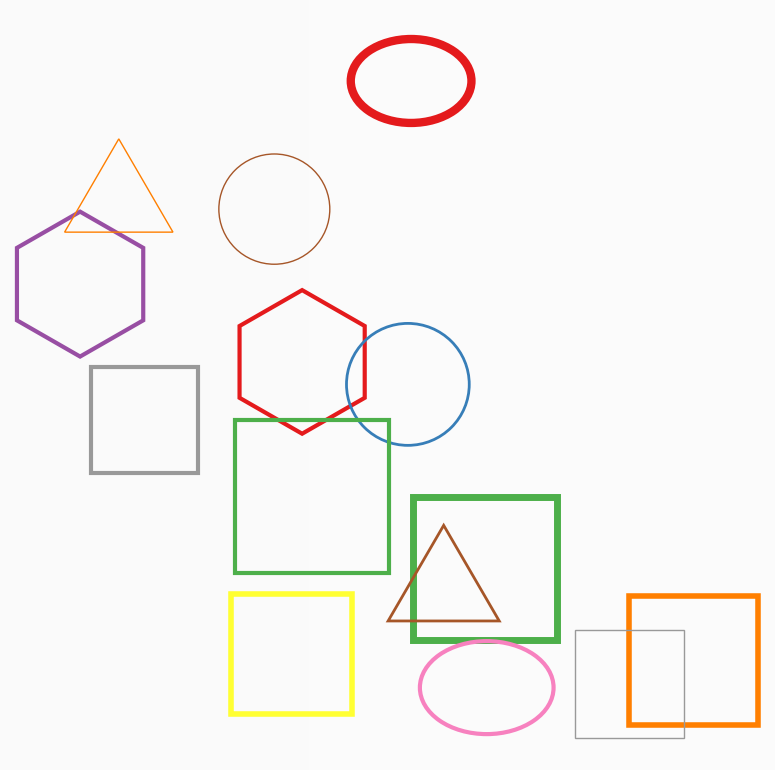[{"shape": "oval", "thickness": 3, "radius": 0.39, "center": [0.53, 0.895]}, {"shape": "hexagon", "thickness": 1.5, "radius": 0.47, "center": [0.39, 0.53]}, {"shape": "circle", "thickness": 1, "radius": 0.4, "center": [0.526, 0.501]}, {"shape": "square", "thickness": 2.5, "radius": 0.46, "center": [0.626, 0.262]}, {"shape": "square", "thickness": 1.5, "radius": 0.5, "center": [0.403, 0.355]}, {"shape": "hexagon", "thickness": 1.5, "radius": 0.47, "center": [0.103, 0.631]}, {"shape": "triangle", "thickness": 0.5, "radius": 0.4, "center": [0.153, 0.739]}, {"shape": "square", "thickness": 2, "radius": 0.42, "center": [0.895, 0.142]}, {"shape": "square", "thickness": 2, "radius": 0.39, "center": [0.376, 0.151]}, {"shape": "circle", "thickness": 0.5, "radius": 0.36, "center": [0.354, 0.728]}, {"shape": "triangle", "thickness": 1, "radius": 0.41, "center": [0.572, 0.235]}, {"shape": "oval", "thickness": 1.5, "radius": 0.43, "center": [0.628, 0.107]}, {"shape": "square", "thickness": 1.5, "radius": 0.35, "center": [0.186, 0.454]}, {"shape": "square", "thickness": 0.5, "radius": 0.35, "center": [0.812, 0.111]}]